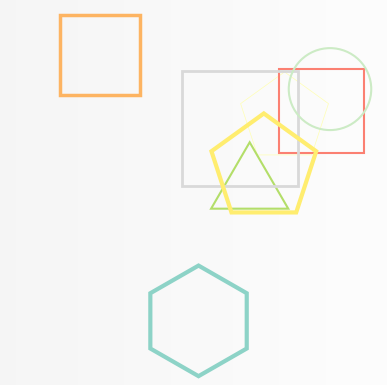[{"shape": "hexagon", "thickness": 3, "radius": 0.72, "center": [0.512, 0.167]}, {"shape": "pentagon", "thickness": 0.5, "radius": 0.6, "center": [0.734, 0.694]}, {"shape": "square", "thickness": 1.5, "radius": 0.55, "center": [0.829, 0.712]}, {"shape": "square", "thickness": 2.5, "radius": 0.51, "center": [0.258, 0.857]}, {"shape": "triangle", "thickness": 1.5, "radius": 0.57, "center": [0.644, 0.515]}, {"shape": "square", "thickness": 2, "radius": 0.75, "center": [0.619, 0.666]}, {"shape": "circle", "thickness": 1.5, "radius": 0.53, "center": [0.852, 0.769]}, {"shape": "pentagon", "thickness": 3, "radius": 0.71, "center": [0.681, 0.563]}]